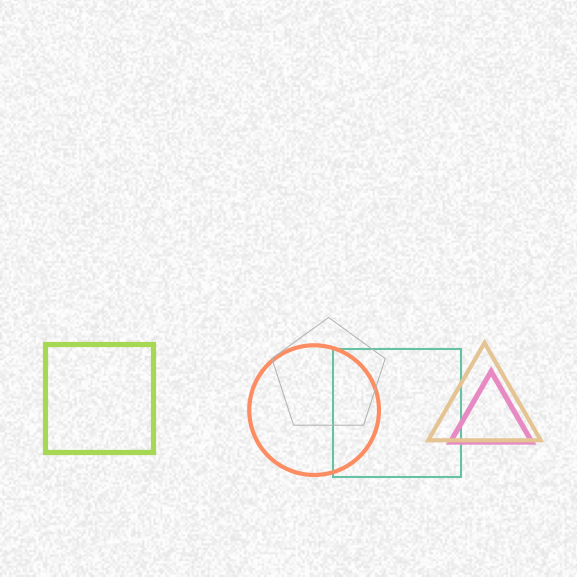[{"shape": "square", "thickness": 1, "radius": 0.55, "center": [0.687, 0.284]}, {"shape": "circle", "thickness": 2, "radius": 0.56, "center": [0.544, 0.289]}, {"shape": "triangle", "thickness": 2.5, "radius": 0.41, "center": [0.85, 0.274]}, {"shape": "square", "thickness": 2.5, "radius": 0.47, "center": [0.172, 0.309]}, {"shape": "triangle", "thickness": 2, "radius": 0.56, "center": [0.839, 0.293]}, {"shape": "pentagon", "thickness": 0.5, "radius": 0.52, "center": [0.569, 0.346]}]